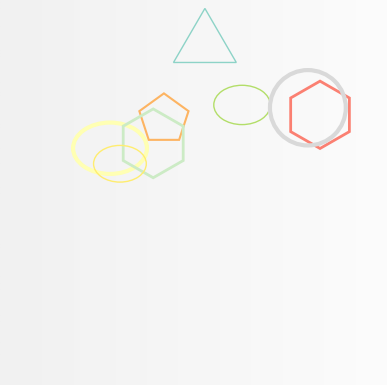[{"shape": "triangle", "thickness": 1, "radius": 0.47, "center": [0.529, 0.885]}, {"shape": "oval", "thickness": 3, "radius": 0.48, "center": [0.284, 0.615]}, {"shape": "hexagon", "thickness": 2, "radius": 0.44, "center": [0.826, 0.702]}, {"shape": "pentagon", "thickness": 1.5, "radius": 0.33, "center": [0.423, 0.691]}, {"shape": "oval", "thickness": 1, "radius": 0.36, "center": [0.625, 0.727]}, {"shape": "circle", "thickness": 3, "radius": 0.49, "center": [0.795, 0.72]}, {"shape": "hexagon", "thickness": 2, "radius": 0.45, "center": [0.395, 0.628]}, {"shape": "oval", "thickness": 1, "radius": 0.34, "center": [0.309, 0.575]}]